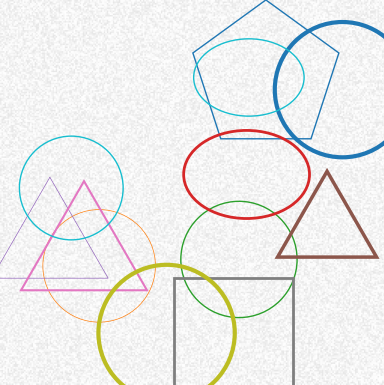[{"shape": "pentagon", "thickness": 1, "radius": 1.0, "center": [0.691, 0.801]}, {"shape": "circle", "thickness": 3, "radius": 0.88, "center": [0.889, 0.767]}, {"shape": "circle", "thickness": 0.5, "radius": 0.73, "center": [0.258, 0.309]}, {"shape": "circle", "thickness": 1, "radius": 0.76, "center": [0.621, 0.326]}, {"shape": "oval", "thickness": 2, "radius": 0.82, "center": [0.64, 0.547]}, {"shape": "triangle", "thickness": 0.5, "radius": 0.87, "center": [0.13, 0.365]}, {"shape": "triangle", "thickness": 2.5, "radius": 0.74, "center": [0.849, 0.407]}, {"shape": "triangle", "thickness": 1.5, "radius": 0.94, "center": [0.218, 0.341]}, {"shape": "square", "thickness": 2, "radius": 0.77, "center": [0.607, 0.123]}, {"shape": "circle", "thickness": 3, "radius": 0.89, "center": [0.433, 0.135]}, {"shape": "circle", "thickness": 1, "radius": 0.67, "center": [0.185, 0.512]}, {"shape": "oval", "thickness": 1, "radius": 0.72, "center": [0.646, 0.799]}]